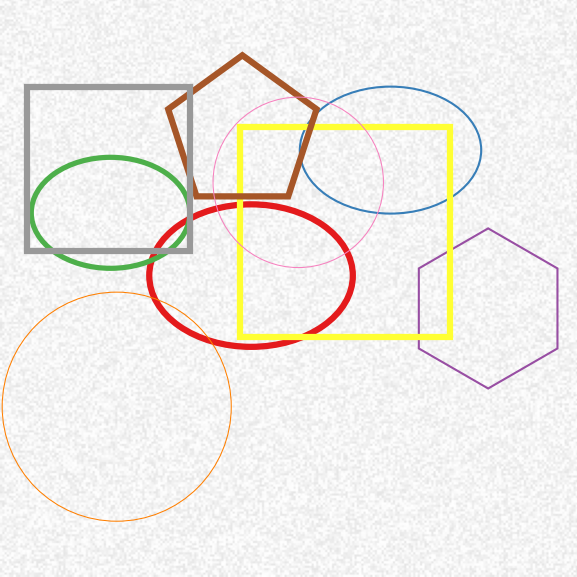[{"shape": "oval", "thickness": 3, "radius": 0.88, "center": [0.435, 0.522]}, {"shape": "oval", "thickness": 1, "radius": 0.79, "center": [0.676, 0.739]}, {"shape": "oval", "thickness": 2.5, "radius": 0.69, "center": [0.191, 0.631]}, {"shape": "hexagon", "thickness": 1, "radius": 0.69, "center": [0.845, 0.465]}, {"shape": "circle", "thickness": 0.5, "radius": 0.99, "center": [0.202, 0.295]}, {"shape": "square", "thickness": 3, "radius": 0.91, "center": [0.598, 0.597]}, {"shape": "pentagon", "thickness": 3, "radius": 0.68, "center": [0.42, 0.768]}, {"shape": "circle", "thickness": 0.5, "radius": 0.74, "center": [0.516, 0.683]}, {"shape": "square", "thickness": 3, "radius": 0.71, "center": [0.187, 0.707]}]